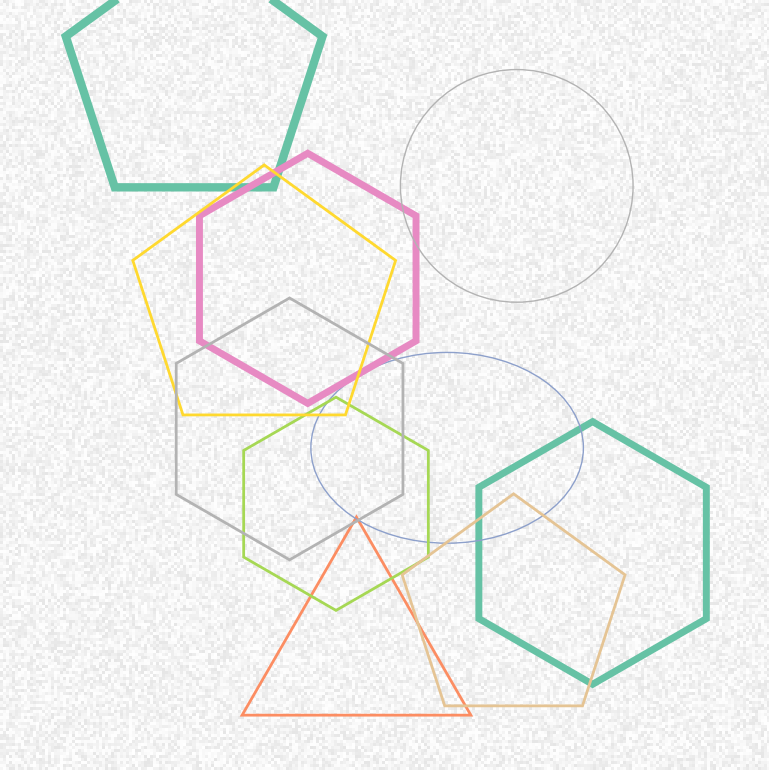[{"shape": "pentagon", "thickness": 3, "radius": 0.88, "center": [0.252, 0.899]}, {"shape": "hexagon", "thickness": 2.5, "radius": 0.85, "center": [0.77, 0.282]}, {"shape": "triangle", "thickness": 1, "radius": 0.86, "center": [0.463, 0.157]}, {"shape": "oval", "thickness": 0.5, "radius": 0.88, "center": [0.581, 0.418]}, {"shape": "hexagon", "thickness": 2.5, "radius": 0.81, "center": [0.4, 0.639]}, {"shape": "hexagon", "thickness": 1, "radius": 0.69, "center": [0.436, 0.346]}, {"shape": "pentagon", "thickness": 1, "radius": 0.9, "center": [0.343, 0.606]}, {"shape": "pentagon", "thickness": 1, "radius": 0.76, "center": [0.667, 0.206]}, {"shape": "hexagon", "thickness": 1, "radius": 0.85, "center": [0.376, 0.443]}, {"shape": "circle", "thickness": 0.5, "radius": 0.76, "center": [0.671, 0.759]}]